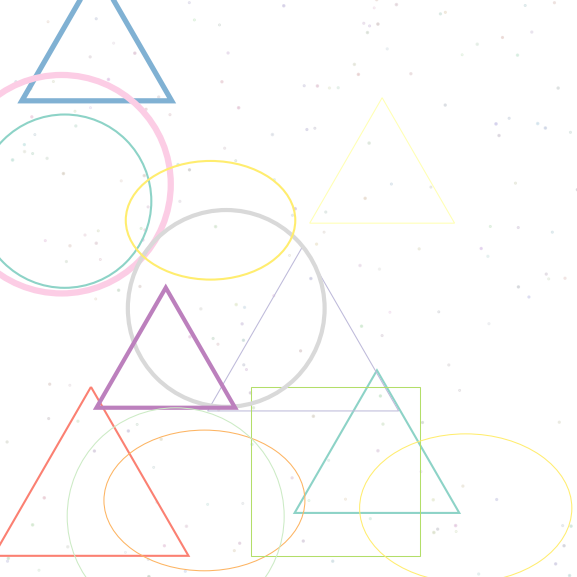[{"shape": "triangle", "thickness": 1, "radius": 0.82, "center": [0.653, 0.193]}, {"shape": "circle", "thickness": 1, "radius": 0.75, "center": [0.112, 0.651]}, {"shape": "triangle", "thickness": 0.5, "radius": 0.72, "center": [0.662, 0.685]}, {"shape": "triangle", "thickness": 0.5, "radius": 0.95, "center": [0.525, 0.383]}, {"shape": "triangle", "thickness": 1, "radius": 0.98, "center": [0.158, 0.134]}, {"shape": "triangle", "thickness": 2.5, "radius": 0.75, "center": [0.168, 0.899]}, {"shape": "oval", "thickness": 0.5, "radius": 0.87, "center": [0.354, 0.133]}, {"shape": "square", "thickness": 0.5, "radius": 0.73, "center": [0.581, 0.183]}, {"shape": "circle", "thickness": 3, "radius": 0.95, "center": [0.107, 0.68]}, {"shape": "circle", "thickness": 2, "radius": 0.85, "center": [0.392, 0.465]}, {"shape": "triangle", "thickness": 2, "radius": 0.69, "center": [0.287, 0.362]}, {"shape": "circle", "thickness": 0.5, "radius": 0.94, "center": [0.304, 0.105]}, {"shape": "oval", "thickness": 0.5, "radius": 0.92, "center": [0.806, 0.119]}, {"shape": "oval", "thickness": 1, "radius": 0.73, "center": [0.365, 0.618]}]